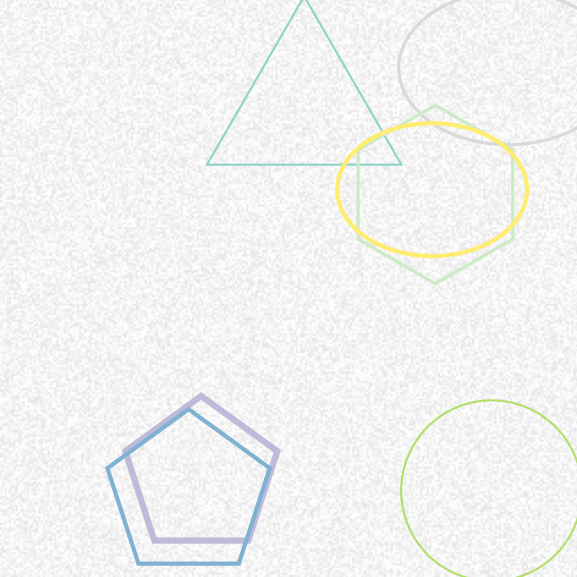[{"shape": "triangle", "thickness": 1, "radius": 0.97, "center": [0.527, 0.811]}, {"shape": "pentagon", "thickness": 3, "radius": 0.69, "center": [0.349, 0.175]}, {"shape": "pentagon", "thickness": 2, "radius": 0.74, "center": [0.327, 0.143]}, {"shape": "circle", "thickness": 1, "radius": 0.78, "center": [0.851, 0.149]}, {"shape": "oval", "thickness": 1.5, "radius": 0.95, "center": [0.88, 0.881]}, {"shape": "hexagon", "thickness": 1.5, "radius": 0.77, "center": [0.754, 0.662]}, {"shape": "oval", "thickness": 2, "radius": 0.82, "center": [0.748, 0.671]}]